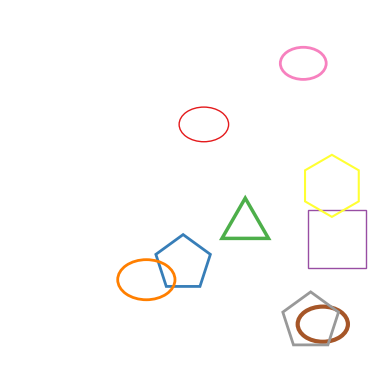[{"shape": "oval", "thickness": 1, "radius": 0.32, "center": [0.53, 0.677]}, {"shape": "pentagon", "thickness": 2, "radius": 0.37, "center": [0.476, 0.316]}, {"shape": "triangle", "thickness": 2.5, "radius": 0.35, "center": [0.637, 0.416]}, {"shape": "square", "thickness": 1, "radius": 0.38, "center": [0.876, 0.379]}, {"shape": "oval", "thickness": 2, "radius": 0.37, "center": [0.38, 0.273]}, {"shape": "hexagon", "thickness": 1.5, "radius": 0.4, "center": [0.862, 0.517]}, {"shape": "oval", "thickness": 3, "radius": 0.33, "center": [0.838, 0.158]}, {"shape": "oval", "thickness": 2, "radius": 0.3, "center": [0.788, 0.835]}, {"shape": "pentagon", "thickness": 2, "radius": 0.38, "center": [0.807, 0.166]}]